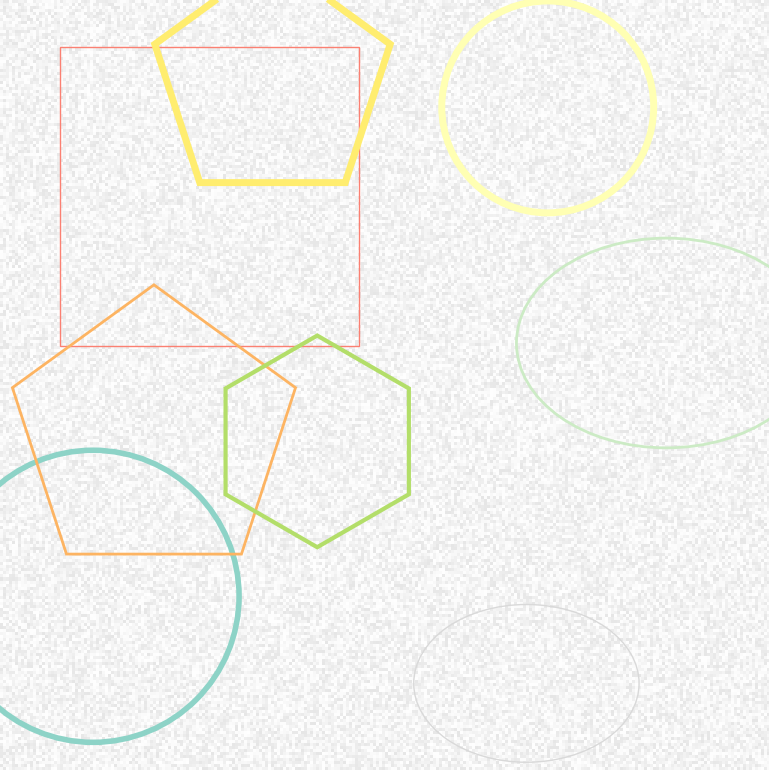[{"shape": "circle", "thickness": 2, "radius": 0.95, "center": [0.121, 0.226]}, {"shape": "circle", "thickness": 2.5, "radius": 0.69, "center": [0.711, 0.861]}, {"shape": "square", "thickness": 0.5, "radius": 0.97, "center": [0.272, 0.745]}, {"shape": "pentagon", "thickness": 1, "radius": 0.97, "center": [0.2, 0.437]}, {"shape": "hexagon", "thickness": 1.5, "radius": 0.69, "center": [0.412, 0.427]}, {"shape": "oval", "thickness": 0.5, "radius": 0.73, "center": [0.684, 0.113]}, {"shape": "oval", "thickness": 1, "radius": 0.97, "center": [0.865, 0.555]}, {"shape": "pentagon", "thickness": 2.5, "radius": 0.8, "center": [0.354, 0.893]}]